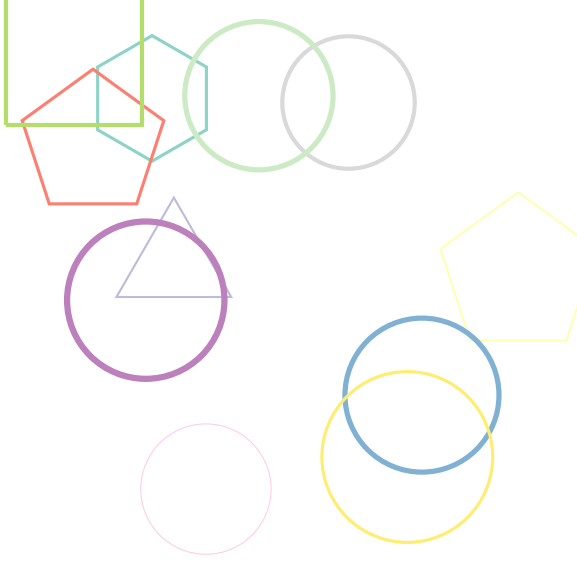[{"shape": "hexagon", "thickness": 1.5, "radius": 0.54, "center": [0.263, 0.829]}, {"shape": "pentagon", "thickness": 1, "radius": 0.71, "center": [0.897, 0.524]}, {"shape": "triangle", "thickness": 1, "radius": 0.57, "center": [0.301, 0.542]}, {"shape": "pentagon", "thickness": 1.5, "radius": 0.64, "center": [0.161, 0.75]}, {"shape": "circle", "thickness": 2.5, "radius": 0.67, "center": [0.731, 0.315]}, {"shape": "square", "thickness": 2, "radius": 0.59, "center": [0.128, 0.9]}, {"shape": "circle", "thickness": 0.5, "radius": 0.56, "center": [0.357, 0.152]}, {"shape": "circle", "thickness": 2, "radius": 0.57, "center": [0.604, 0.822]}, {"shape": "circle", "thickness": 3, "radius": 0.68, "center": [0.252, 0.479]}, {"shape": "circle", "thickness": 2.5, "radius": 0.64, "center": [0.448, 0.833]}, {"shape": "circle", "thickness": 1.5, "radius": 0.74, "center": [0.705, 0.208]}]